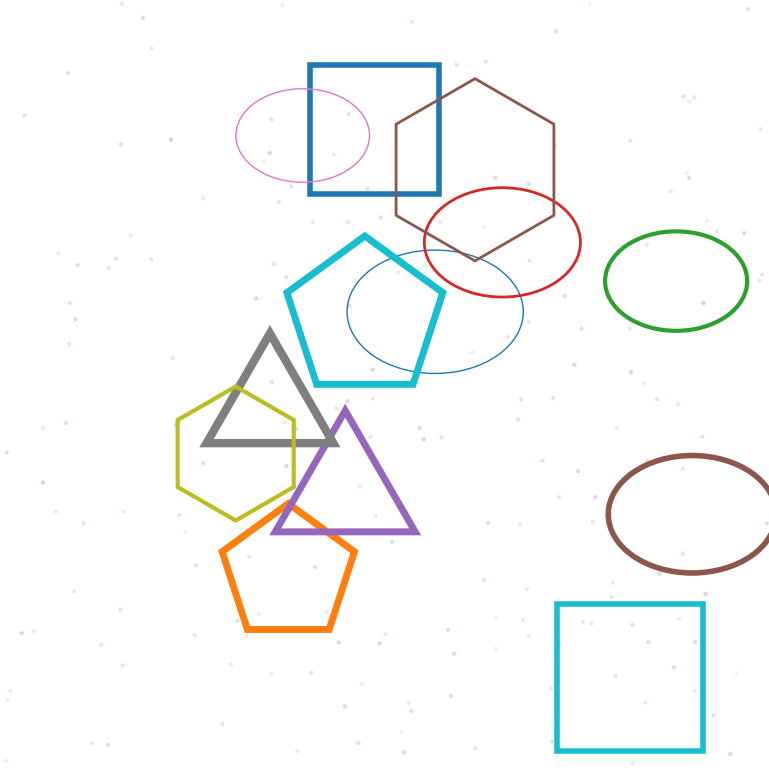[{"shape": "square", "thickness": 2, "radius": 0.42, "center": [0.487, 0.832]}, {"shape": "oval", "thickness": 0.5, "radius": 0.57, "center": [0.565, 0.595]}, {"shape": "pentagon", "thickness": 2.5, "radius": 0.45, "center": [0.374, 0.256]}, {"shape": "oval", "thickness": 1.5, "radius": 0.46, "center": [0.878, 0.635]}, {"shape": "oval", "thickness": 1, "radius": 0.51, "center": [0.652, 0.685]}, {"shape": "triangle", "thickness": 2.5, "radius": 0.52, "center": [0.448, 0.362]}, {"shape": "hexagon", "thickness": 1, "radius": 0.59, "center": [0.617, 0.78]}, {"shape": "oval", "thickness": 2, "radius": 0.54, "center": [0.899, 0.332]}, {"shape": "oval", "thickness": 0.5, "radius": 0.43, "center": [0.393, 0.824]}, {"shape": "triangle", "thickness": 3, "radius": 0.48, "center": [0.351, 0.472]}, {"shape": "hexagon", "thickness": 1.5, "radius": 0.44, "center": [0.306, 0.411]}, {"shape": "pentagon", "thickness": 2.5, "radius": 0.53, "center": [0.474, 0.587]}, {"shape": "square", "thickness": 2, "radius": 0.48, "center": [0.818, 0.12]}]